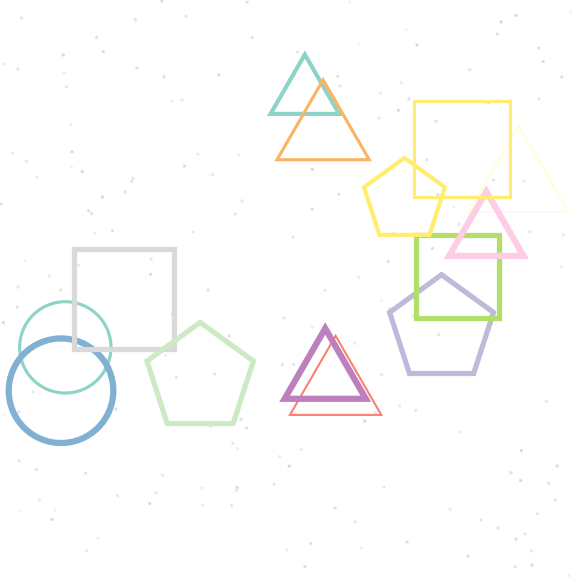[{"shape": "circle", "thickness": 1.5, "radius": 0.4, "center": [0.113, 0.398]}, {"shape": "triangle", "thickness": 2, "radius": 0.34, "center": [0.528, 0.836]}, {"shape": "triangle", "thickness": 0.5, "radius": 0.5, "center": [0.898, 0.682]}, {"shape": "pentagon", "thickness": 2.5, "radius": 0.47, "center": [0.765, 0.429]}, {"shape": "triangle", "thickness": 1, "radius": 0.46, "center": [0.581, 0.326]}, {"shape": "circle", "thickness": 3, "radius": 0.45, "center": [0.106, 0.323]}, {"shape": "triangle", "thickness": 1.5, "radius": 0.46, "center": [0.56, 0.769]}, {"shape": "square", "thickness": 2.5, "radius": 0.36, "center": [0.792, 0.52]}, {"shape": "triangle", "thickness": 3, "radius": 0.37, "center": [0.842, 0.593]}, {"shape": "square", "thickness": 2.5, "radius": 0.43, "center": [0.215, 0.481]}, {"shape": "triangle", "thickness": 3, "radius": 0.41, "center": [0.563, 0.349]}, {"shape": "pentagon", "thickness": 2.5, "radius": 0.48, "center": [0.347, 0.344]}, {"shape": "pentagon", "thickness": 2, "radius": 0.37, "center": [0.7, 0.652]}, {"shape": "square", "thickness": 1.5, "radius": 0.41, "center": [0.8, 0.741]}]